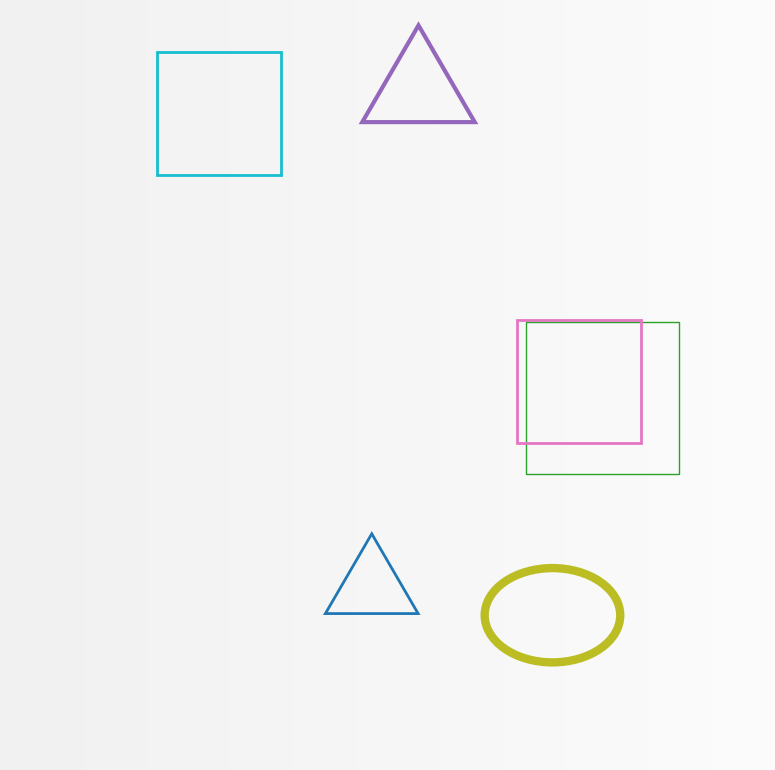[{"shape": "triangle", "thickness": 1, "radius": 0.35, "center": [0.48, 0.238]}, {"shape": "square", "thickness": 0.5, "radius": 0.49, "center": [0.777, 0.483]}, {"shape": "triangle", "thickness": 1.5, "radius": 0.42, "center": [0.54, 0.883]}, {"shape": "square", "thickness": 1, "radius": 0.4, "center": [0.747, 0.504]}, {"shape": "oval", "thickness": 3, "radius": 0.44, "center": [0.713, 0.201]}, {"shape": "square", "thickness": 1, "radius": 0.4, "center": [0.283, 0.853]}]